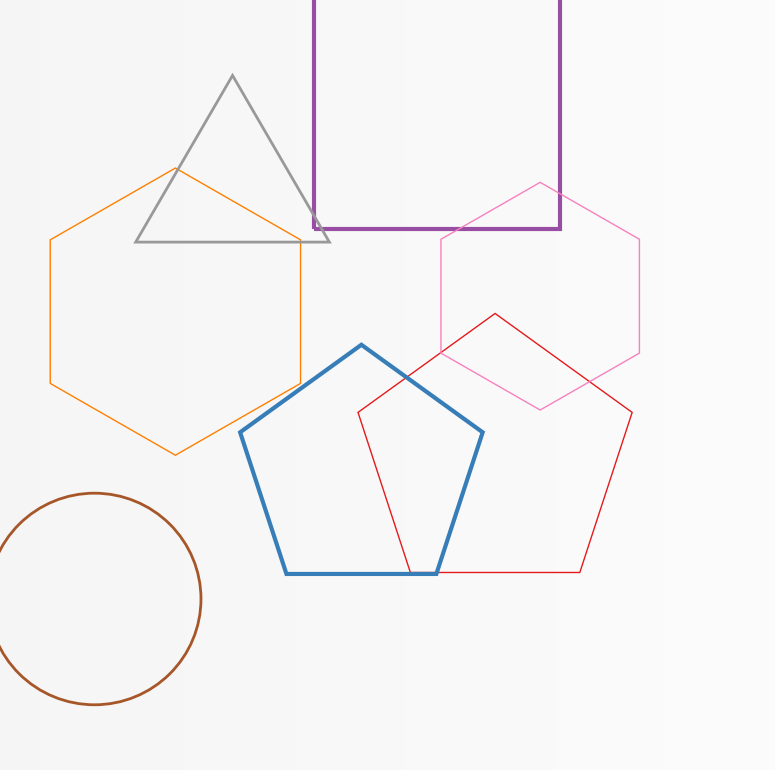[{"shape": "pentagon", "thickness": 0.5, "radius": 0.93, "center": [0.639, 0.407]}, {"shape": "pentagon", "thickness": 1.5, "radius": 0.82, "center": [0.466, 0.388]}, {"shape": "square", "thickness": 1.5, "radius": 0.79, "center": [0.564, 0.862]}, {"shape": "hexagon", "thickness": 0.5, "radius": 0.93, "center": [0.226, 0.595]}, {"shape": "circle", "thickness": 1, "radius": 0.69, "center": [0.122, 0.222]}, {"shape": "hexagon", "thickness": 0.5, "radius": 0.74, "center": [0.697, 0.615]}, {"shape": "triangle", "thickness": 1, "radius": 0.72, "center": [0.3, 0.758]}]